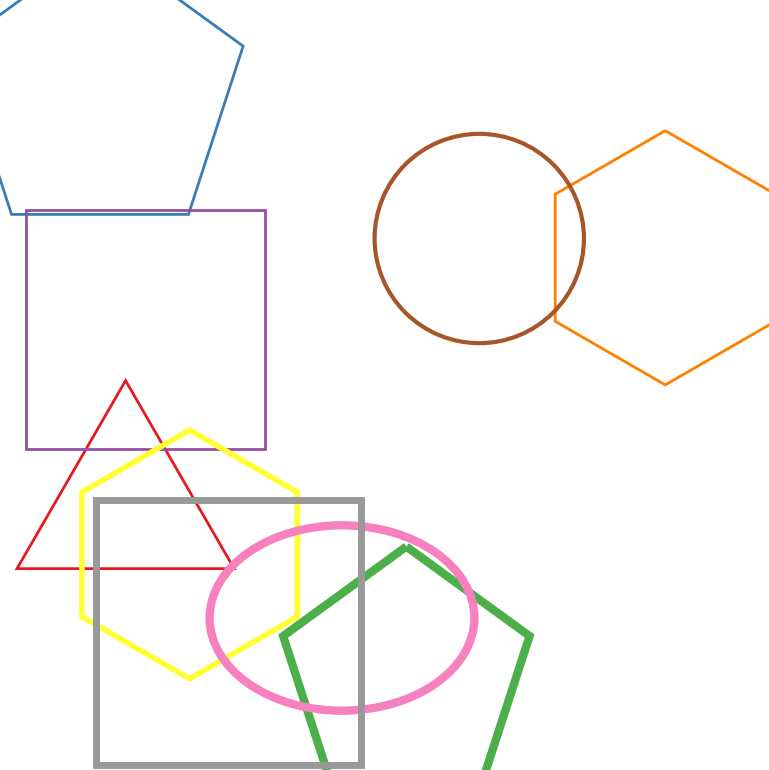[{"shape": "triangle", "thickness": 1, "radius": 0.81, "center": [0.163, 0.343]}, {"shape": "pentagon", "thickness": 1, "radius": 0.98, "center": [0.13, 0.88]}, {"shape": "pentagon", "thickness": 3, "radius": 0.84, "center": [0.528, 0.122]}, {"shape": "square", "thickness": 1, "radius": 0.78, "center": [0.189, 0.572]}, {"shape": "hexagon", "thickness": 1, "radius": 0.83, "center": [0.864, 0.665]}, {"shape": "hexagon", "thickness": 2, "radius": 0.81, "center": [0.246, 0.28]}, {"shape": "circle", "thickness": 1.5, "radius": 0.68, "center": [0.622, 0.69]}, {"shape": "oval", "thickness": 3, "radius": 0.86, "center": [0.444, 0.197]}, {"shape": "square", "thickness": 2.5, "radius": 0.86, "center": [0.297, 0.179]}]